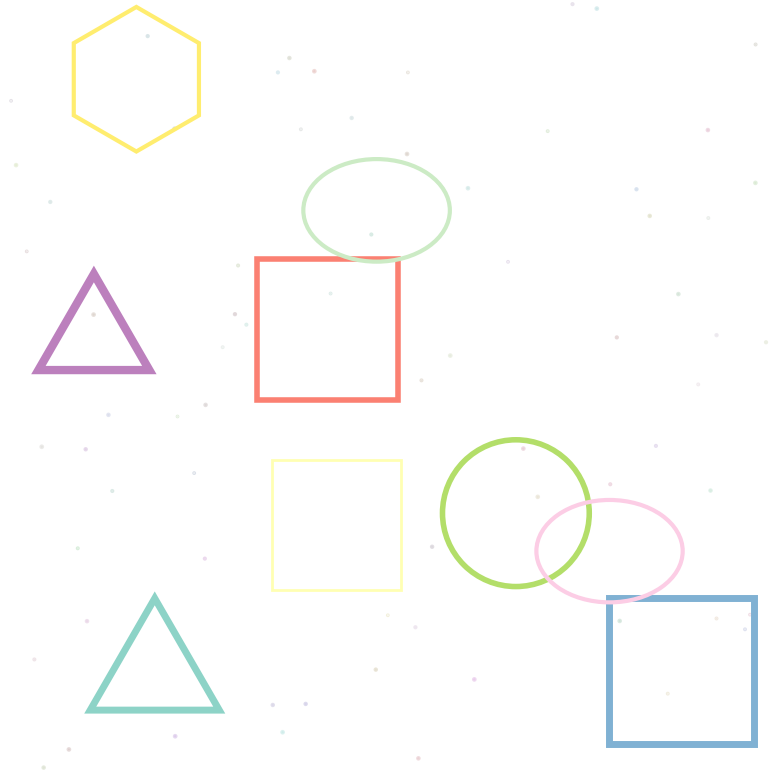[{"shape": "triangle", "thickness": 2.5, "radius": 0.48, "center": [0.201, 0.126]}, {"shape": "square", "thickness": 1, "radius": 0.42, "center": [0.437, 0.318]}, {"shape": "square", "thickness": 2, "radius": 0.46, "center": [0.425, 0.572]}, {"shape": "square", "thickness": 2.5, "radius": 0.47, "center": [0.885, 0.129]}, {"shape": "circle", "thickness": 2, "radius": 0.48, "center": [0.67, 0.334]}, {"shape": "oval", "thickness": 1.5, "radius": 0.47, "center": [0.792, 0.284]}, {"shape": "triangle", "thickness": 3, "radius": 0.42, "center": [0.122, 0.561]}, {"shape": "oval", "thickness": 1.5, "radius": 0.48, "center": [0.489, 0.727]}, {"shape": "hexagon", "thickness": 1.5, "radius": 0.47, "center": [0.177, 0.897]}]